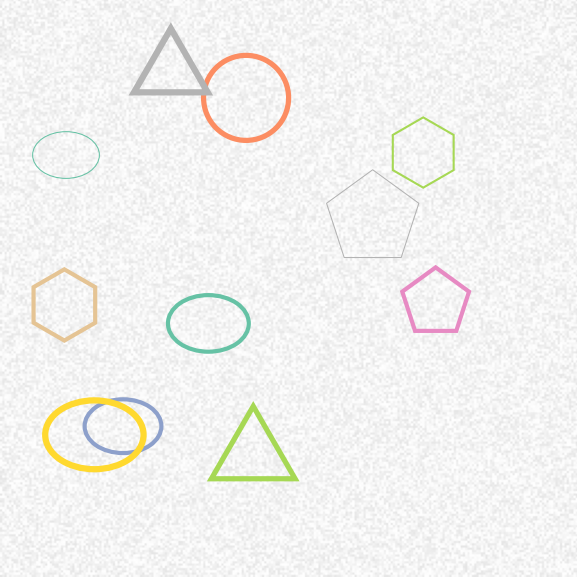[{"shape": "oval", "thickness": 0.5, "radius": 0.29, "center": [0.114, 0.731]}, {"shape": "oval", "thickness": 2, "radius": 0.35, "center": [0.361, 0.439]}, {"shape": "circle", "thickness": 2.5, "radius": 0.37, "center": [0.426, 0.83]}, {"shape": "oval", "thickness": 2, "radius": 0.33, "center": [0.213, 0.261]}, {"shape": "pentagon", "thickness": 2, "radius": 0.3, "center": [0.754, 0.475]}, {"shape": "hexagon", "thickness": 1, "radius": 0.3, "center": [0.733, 0.735]}, {"shape": "triangle", "thickness": 2.5, "radius": 0.42, "center": [0.439, 0.212]}, {"shape": "oval", "thickness": 3, "radius": 0.43, "center": [0.163, 0.246]}, {"shape": "hexagon", "thickness": 2, "radius": 0.31, "center": [0.111, 0.471]}, {"shape": "triangle", "thickness": 3, "radius": 0.37, "center": [0.296, 0.876]}, {"shape": "pentagon", "thickness": 0.5, "radius": 0.42, "center": [0.645, 0.621]}]